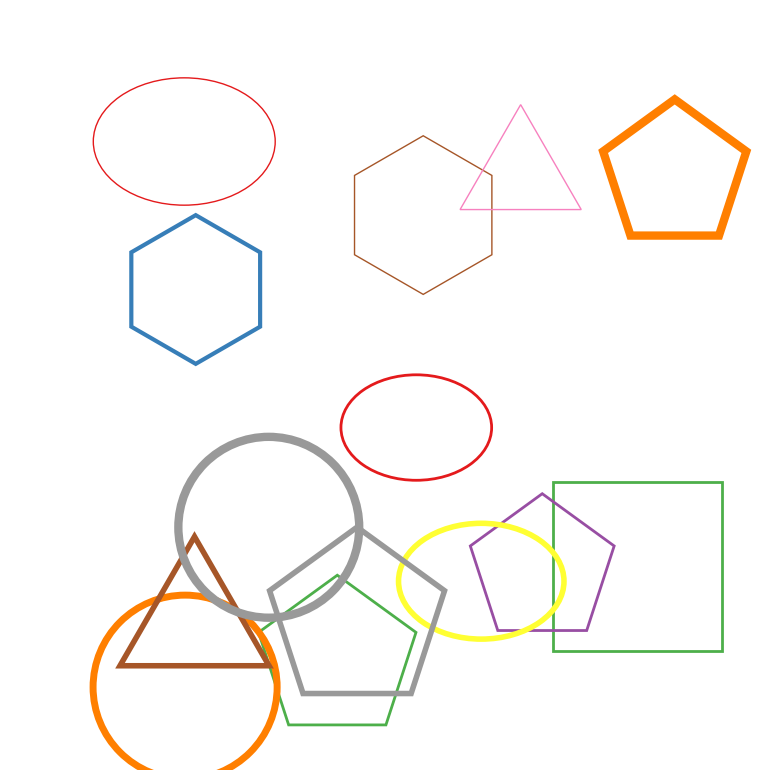[{"shape": "oval", "thickness": 0.5, "radius": 0.59, "center": [0.239, 0.816]}, {"shape": "oval", "thickness": 1, "radius": 0.49, "center": [0.541, 0.445]}, {"shape": "hexagon", "thickness": 1.5, "radius": 0.48, "center": [0.254, 0.624]}, {"shape": "square", "thickness": 1, "radius": 0.55, "center": [0.828, 0.264]}, {"shape": "pentagon", "thickness": 1, "radius": 0.54, "center": [0.438, 0.145]}, {"shape": "pentagon", "thickness": 1, "radius": 0.49, "center": [0.704, 0.261]}, {"shape": "pentagon", "thickness": 3, "radius": 0.49, "center": [0.876, 0.773]}, {"shape": "circle", "thickness": 2.5, "radius": 0.6, "center": [0.24, 0.108]}, {"shape": "oval", "thickness": 2, "radius": 0.54, "center": [0.625, 0.245]}, {"shape": "hexagon", "thickness": 0.5, "radius": 0.51, "center": [0.55, 0.721]}, {"shape": "triangle", "thickness": 2, "radius": 0.56, "center": [0.253, 0.191]}, {"shape": "triangle", "thickness": 0.5, "radius": 0.45, "center": [0.676, 0.773]}, {"shape": "circle", "thickness": 3, "radius": 0.59, "center": [0.349, 0.315]}, {"shape": "pentagon", "thickness": 2, "radius": 0.6, "center": [0.464, 0.196]}]